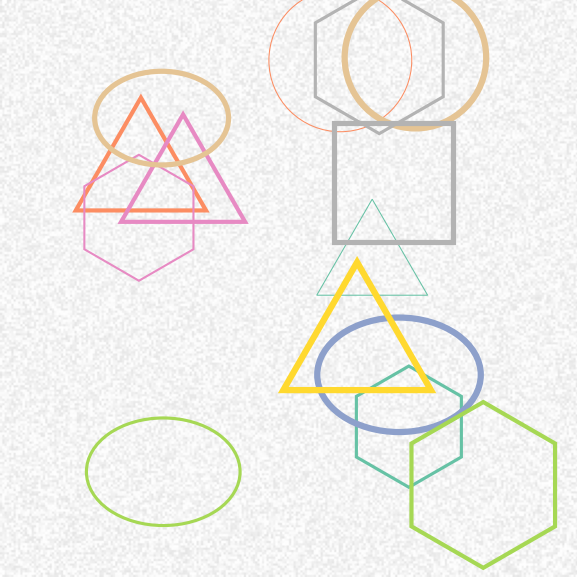[{"shape": "triangle", "thickness": 0.5, "radius": 0.55, "center": [0.644, 0.543]}, {"shape": "hexagon", "thickness": 1.5, "radius": 0.52, "center": [0.708, 0.26]}, {"shape": "circle", "thickness": 0.5, "radius": 0.62, "center": [0.589, 0.895]}, {"shape": "triangle", "thickness": 2, "radius": 0.65, "center": [0.244, 0.7]}, {"shape": "oval", "thickness": 3, "radius": 0.71, "center": [0.691, 0.35]}, {"shape": "triangle", "thickness": 2, "radius": 0.62, "center": [0.317, 0.677]}, {"shape": "hexagon", "thickness": 1, "radius": 0.55, "center": [0.241, 0.622]}, {"shape": "hexagon", "thickness": 2, "radius": 0.72, "center": [0.837, 0.159]}, {"shape": "oval", "thickness": 1.5, "radius": 0.67, "center": [0.283, 0.182]}, {"shape": "triangle", "thickness": 3, "radius": 0.74, "center": [0.618, 0.397]}, {"shape": "circle", "thickness": 3, "radius": 0.61, "center": [0.719, 0.899]}, {"shape": "oval", "thickness": 2.5, "radius": 0.58, "center": [0.28, 0.795]}, {"shape": "hexagon", "thickness": 1.5, "radius": 0.64, "center": [0.657, 0.896]}, {"shape": "square", "thickness": 2.5, "radius": 0.52, "center": [0.681, 0.683]}]